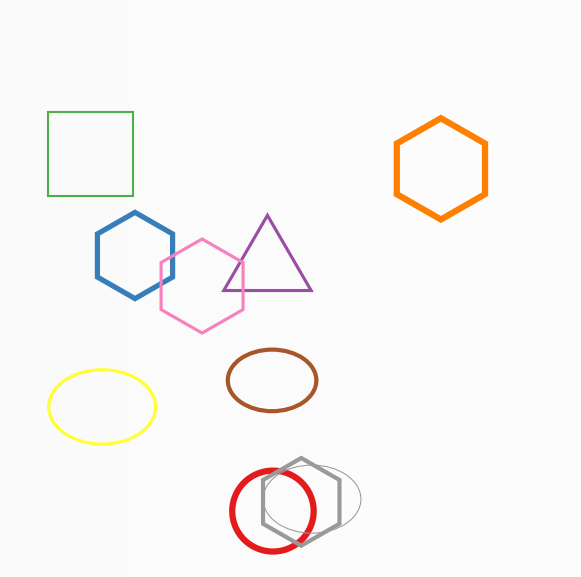[{"shape": "circle", "thickness": 3, "radius": 0.35, "center": [0.47, 0.114]}, {"shape": "hexagon", "thickness": 2.5, "radius": 0.37, "center": [0.232, 0.557]}, {"shape": "square", "thickness": 1, "radius": 0.36, "center": [0.156, 0.733]}, {"shape": "triangle", "thickness": 1.5, "radius": 0.43, "center": [0.46, 0.539]}, {"shape": "hexagon", "thickness": 3, "radius": 0.44, "center": [0.759, 0.707]}, {"shape": "oval", "thickness": 1.5, "radius": 0.46, "center": [0.176, 0.295]}, {"shape": "oval", "thickness": 2, "radius": 0.38, "center": [0.468, 0.34]}, {"shape": "hexagon", "thickness": 1.5, "radius": 0.41, "center": [0.348, 0.504]}, {"shape": "oval", "thickness": 0.5, "radius": 0.42, "center": [0.537, 0.135]}, {"shape": "hexagon", "thickness": 2, "radius": 0.38, "center": [0.518, 0.13]}]